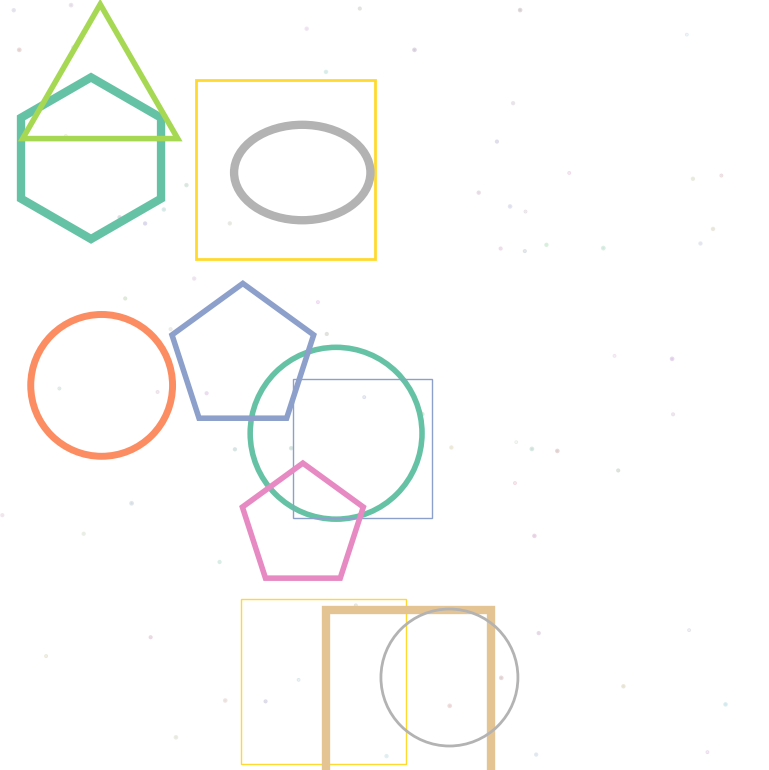[{"shape": "hexagon", "thickness": 3, "radius": 0.52, "center": [0.118, 0.795]}, {"shape": "circle", "thickness": 2, "radius": 0.56, "center": [0.436, 0.437]}, {"shape": "circle", "thickness": 2.5, "radius": 0.46, "center": [0.132, 0.5]}, {"shape": "square", "thickness": 0.5, "radius": 0.45, "center": [0.471, 0.418]}, {"shape": "pentagon", "thickness": 2, "radius": 0.48, "center": [0.315, 0.535]}, {"shape": "pentagon", "thickness": 2, "radius": 0.41, "center": [0.393, 0.316]}, {"shape": "triangle", "thickness": 2, "radius": 0.58, "center": [0.13, 0.878]}, {"shape": "square", "thickness": 0.5, "radius": 0.54, "center": [0.421, 0.115]}, {"shape": "square", "thickness": 1, "radius": 0.58, "center": [0.371, 0.78]}, {"shape": "square", "thickness": 3, "radius": 0.54, "center": [0.53, 0.1]}, {"shape": "oval", "thickness": 3, "radius": 0.44, "center": [0.393, 0.776]}, {"shape": "circle", "thickness": 1, "radius": 0.44, "center": [0.584, 0.12]}]